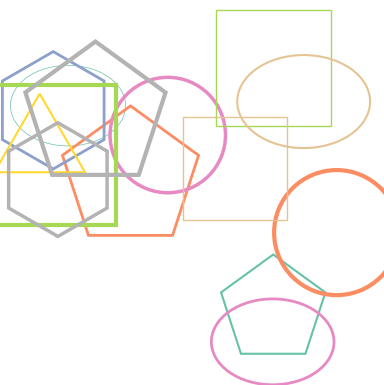[{"shape": "pentagon", "thickness": 1.5, "radius": 0.71, "center": [0.71, 0.196]}, {"shape": "oval", "thickness": 0.5, "radius": 0.75, "center": [0.177, 0.726]}, {"shape": "pentagon", "thickness": 2, "radius": 0.93, "center": [0.339, 0.539]}, {"shape": "circle", "thickness": 3, "radius": 0.81, "center": [0.874, 0.396]}, {"shape": "hexagon", "thickness": 2, "radius": 0.76, "center": [0.138, 0.714]}, {"shape": "oval", "thickness": 2, "radius": 0.8, "center": [0.708, 0.112]}, {"shape": "circle", "thickness": 2.5, "radius": 0.75, "center": [0.436, 0.649]}, {"shape": "square", "thickness": 1, "radius": 0.75, "center": [0.71, 0.824]}, {"shape": "square", "thickness": 3, "radius": 0.9, "center": [0.121, 0.597]}, {"shape": "triangle", "thickness": 1.5, "radius": 0.68, "center": [0.103, 0.621]}, {"shape": "square", "thickness": 1, "radius": 0.67, "center": [0.61, 0.562]}, {"shape": "oval", "thickness": 1.5, "radius": 0.86, "center": [0.789, 0.736]}, {"shape": "hexagon", "thickness": 2.5, "radius": 0.74, "center": [0.15, 0.534]}, {"shape": "pentagon", "thickness": 3, "radius": 0.96, "center": [0.248, 0.701]}]